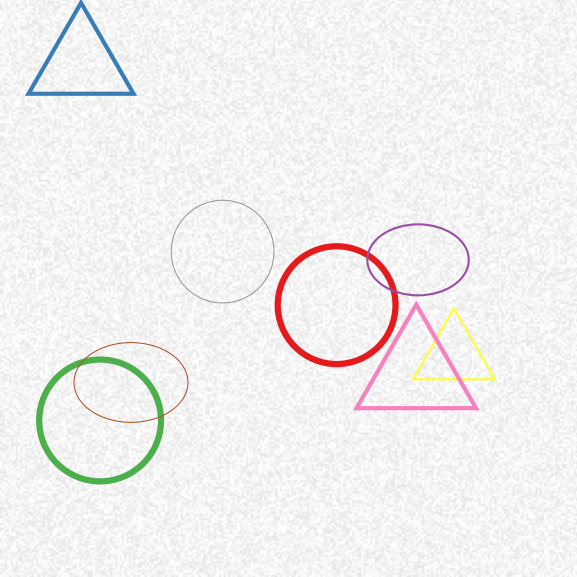[{"shape": "circle", "thickness": 3, "radius": 0.51, "center": [0.583, 0.471]}, {"shape": "triangle", "thickness": 2, "radius": 0.52, "center": [0.14, 0.889]}, {"shape": "circle", "thickness": 3, "radius": 0.53, "center": [0.173, 0.271]}, {"shape": "oval", "thickness": 1, "radius": 0.44, "center": [0.724, 0.549]}, {"shape": "triangle", "thickness": 1, "radius": 0.41, "center": [0.786, 0.383]}, {"shape": "oval", "thickness": 0.5, "radius": 0.49, "center": [0.227, 0.337]}, {"shape": "triangle", "thickness": 2, "radius": 0.6, "center": [0.721, 0.352]}, {"shape": "circle", "thickness": 0.5, "radius": 0.44, "center": [0.385, 0.563]}]